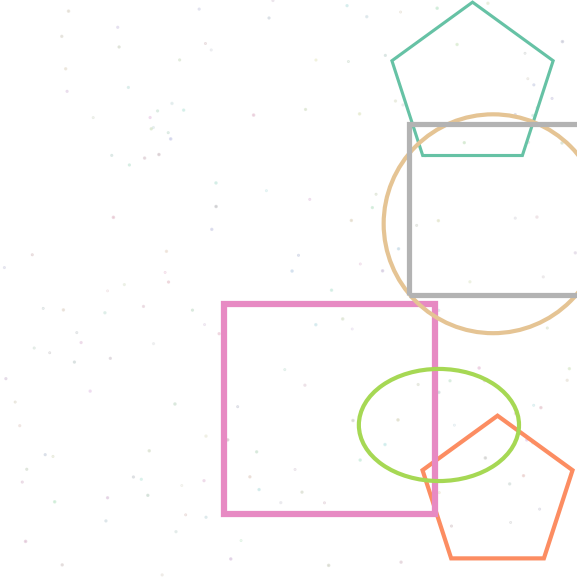[{"shape": "pentagon", "thickness": 1.5, "radius": 0.73, "center": [0.818, 0.849]}, {"shape": "pentagon", "thickness": 2, "radius": 0.68, "center": [0.862, 0.143]}, {"shape": "square", "thickness": 3, "radius": 0.91, "center": [0.571, 0.291]}, {"shape": "oval", "thickness": 2, "radius": 0.69, "center": [0.76, 0.263]}, {"shape": "circle", "thickness": 2, "radius": 0.95, "center": [0.854, 0.612]}, {"shape": "square", "thickness": 2.5, "radius": 0.74, "center": [0.857, 0.636]}]